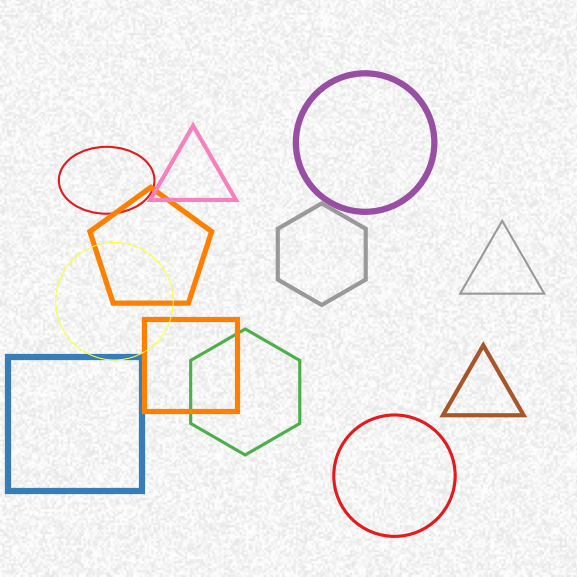[{"shape": "oval", "thickness": 1, "radius": 0.41, "center": [0.185, 0.687]}, {"shape": "circle", "thickness": 1.5, "radius": 0.53, "center": [0.683, 0.175]}, {"shape": "square", "thickness": 3, "radius": 0.58, "center": [0.13, 0.265]}, {"shape": "hexagon", "thickness": 1.5, "radius": 0.55, "center": [0.425, 0.32]}, {"shape": "circle", "thickness": 3, "radius": 0.6, "center": [0.632, 0.752]}, {"shape": "pentagon", "thickness": 2.5, "radius": 0.55, "center": [0.261, 0.564]}, {"shape": "square", "thickness": 2.5, "radius": 0.4, "center": [0.33, 0.367]}, {"shape": "circle", "thickness": 0.5, "radius": 0.51, "center": [0.198, 0.477]}, {"shape": "triangle", "thickness": 2, "radius": 0.4, "center": [0.837, 0.32]}, {"shape": "triangle", "thickness": 2, "radius": 0.43, "center": [0.334, 0.696]}, {"shape": "hexagon", "thickness": 2, "radius": 0.44, "center": [0.557, 0.559]}, {"shape": "triangle", "thickness": 1, "radius": 0.42, "center": [0.87, 0.533]}]